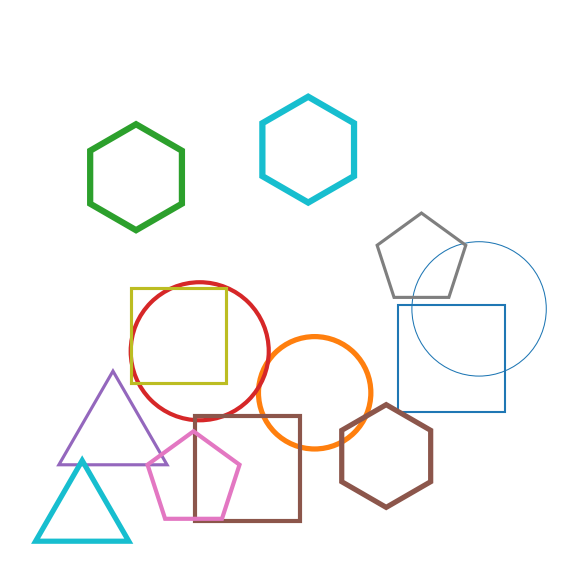[{"shape": "square", "thickness": 1, "radius": 0.46, "center": [0.782, 0.378]}, {"shape": "circle", "thickness": 0.5, "radius": 0.58, "center": [0.83, 0.464]}, {"shape": "circle", "thickness": 2.5, "radius": 0.49, "center": [0.545, 0.319]}, {"shape": "hexagon", "thickness": 3, "radius": 0.46, "center": [0.236, 0.692]}, {"shape": "circle", "thickness": 2, "radius": 0.6, "center": [0.346, 0.391]}, {"shape": "triangle", "thickness": 1.5, "radius": 0.54, "center": [0.196, 0.248]}, {"shape": "hexagon", "thickness": 2.5, "radius": 0.44, "center": [0.669, 0.209]}, {"shape": "square", "thickness": 2, "radius": 0.45, "center": [0.428, 0.188]}, {"shape": "pentagon", "thickness": 2, "radius": 0.42, "center": [0.335, 0.169]}, {"shape": "pentagon", "thickness": 1.5, "radius": 0.4, "center": [0.73, 0.549]}, {"shape": "square", "thickness": 1.5, "radius": 0.41, "center": [0.308, 0.418]}, {"shape": "triangle", "thickness": 2.5, "radius": 0.47, "center": [0.142, 0.109]}, {"shape": "hexagon", "thickness": 3, "radius": 0.46, "center": [0.534, 0.74]}]